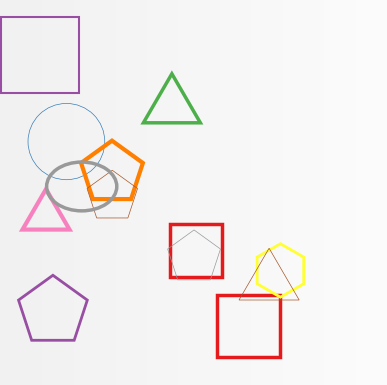[{"shape": "square", "thickness": 2.5, "radius": 0.41, "center": [0.641, 0.153]}, {"shape": "square", "thickness": 2.5, "radius": 0.34, "center": [0.506, 0.349]}, {"shape": "circle", "thickness": 0.5, "radius": 0.5, "center": [0.171, 0.632]}, {"shape": "triangle", "thickness": 2.5, "radius": 0.42, "center": [0.444, 0.723]}, {"shape": "pentagon", "thickness": 2, "radius": 0.47, "center": [0.137, 0.192]}, {"shape": "square", "thickness": 1.5, "radius": 0.5, "center": [0.103, 0.857]}, {"shape": "pentagon", "thickness": 3, "radius": 0.42, "center": [0.289, 0.551]}, {"shape": "hexagon", "thickness": 2, "radius": 0.35, "center": [0.724, 0.298]}, {"shape": "pentagon", "thickness": 0.5, "radius": 0.34, "center": [0.29, 0.489]}, {"shape": "triangle", "thickness": 0.5, "radius": 0.45, "center": [0.694, 0.266]}, {"shape": "triangle", "thickness": 3, "radius": 0.35, "center": [0.119, 0.439]}, {"shape": "oval", "thickness": 2.5, "radius": 0.45, "center": [0.211, 0.516]}, {"shape": "pentagon", "thickness": 0.5, "radius": 0.36, "center": [0.501, 0.331]}]